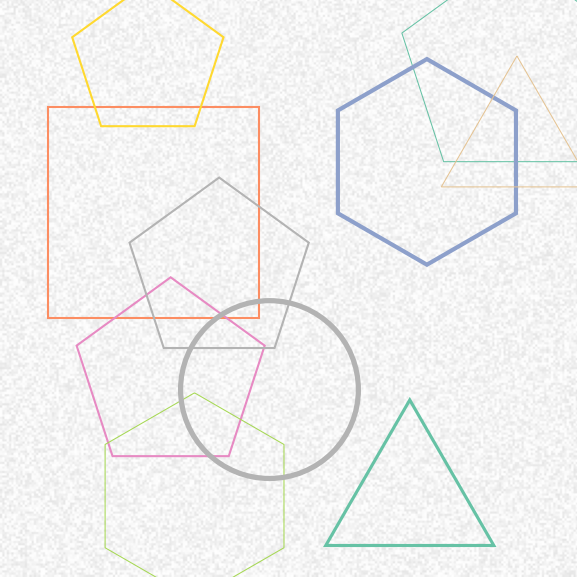[{"shape": "pentagon", "thickness": 0.5, "radius": 1.0, "center": [0.885, 0.88]}, {"shape": "triangle", "thickness": 1.5, "radius": 0.84, "center": [0.71, 0.139]}, {"shape": "square", "thickness": 1, "radius": 0.91, "center": [0.266, 0.631]}, {"shape": "hexagon", "thickness": 2, "radius": 0.89, "center": [0.739, 0.719]}, {"shape": "pentagon", "thickness": 1, "radius": 0.86, "center": [0.295, 0.348]}, {"shape": "hexagon", "thickness": 0.5, "radius": 0.89, "center": [0.337, 0.14]}, {"shape": "pentagon", "thickness": 1, "radius": 0.69, "center": [0.256, 0.892]}, {"shape": "triangle", "thickness": 0.5, "radius": 0.76, "center": [0.895, 0.751]}, {"shape": "pentagon", "thickness": 1, "radius": 0.82, "center": [0.379, 0.529]}, {"shape": "circle", "thickness": 2.5, "radius": 0.77, "center": [0.467, 0.325]}]